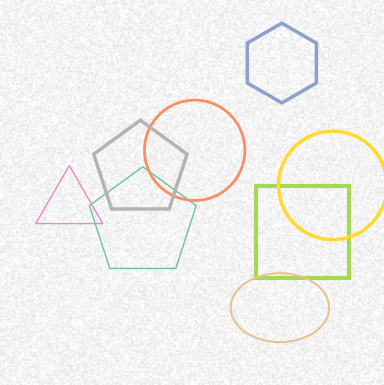[{"shape": "pentagon", "thickness": 1, "radius": 0.73, "center": [0.371, 0.421]}, {"shape": "circle", "thickness": 2, "radius": 0.65, "center": [0.506, 0.61]}, {"shape": "hexagon", "thickness": 2.5, "radius": 0.52, "center": [0.732, 0.836]}, {"shape": "triangle", "thickness": 1, "radius": 0.5, "center": [0.18, 0.47]}, {"shape": "square", "thickness": 3, "radius": 0.6, "center": [0.786, 0.397]}, {"shape": "circle", "thickness": 2.5, "radius": 0.7, "center": [0.864, 0.518]}, {"shape": "oval", "thickness": 1.5, "radius": 0.64, "center": [0.727, 0.201]}, {"shape": "pentagon", "thickness": 2.5, "radius": 0.64, "center": [0.365, 0.56]}]